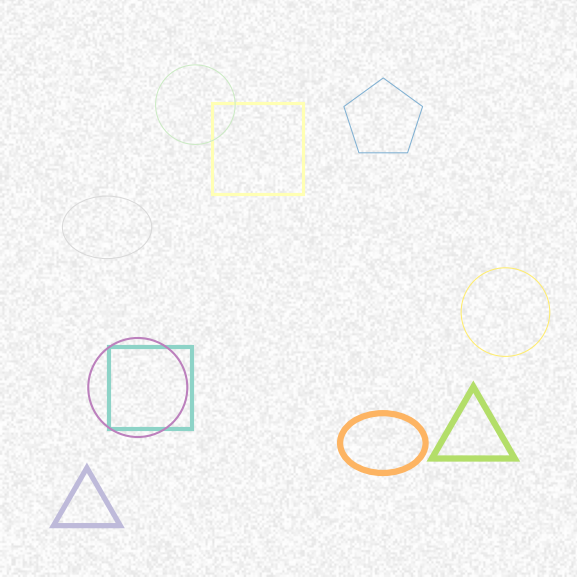[{"shape": "square", "thickness": 2, "radius": 0.36, "center": [0.261, 0.327]}, {"shape": "square", "thickness": 1.5, "radius": 0.39, "center": [0.446, 0.742]}, {"shape": "triangle", "thickness": 2.5, "radius": 0.33, "center": [0.15, 0.122]}, {"shape": "pentagon", "thickness": 0.5, "radius": 0.36, "center": [0.664, 0.792]}, {"shape": "oval", "thickness": 3, "radius": 0.37, "center": [0.663, 0.232]}, {"shape": "triangle", "thickness": 3, "radius": 0.41, "center": [0.82, 0.247]}, {"shape": "oval", "thickness": 0.5, "radius": 0.39, "center": [0.185, 0.605]}, {"shape": "circle", "thickness": 1, "radius": 0.43, "center": [0.239, 0.328]}, {"shape": "circle", "thickness": 0.5, "radius": 0.34, "center": [0.338, 0.818]}, {"shape": "circle", "thickness": 0.5, "radius": 0.38, "center": [0.875, 0.459]}]